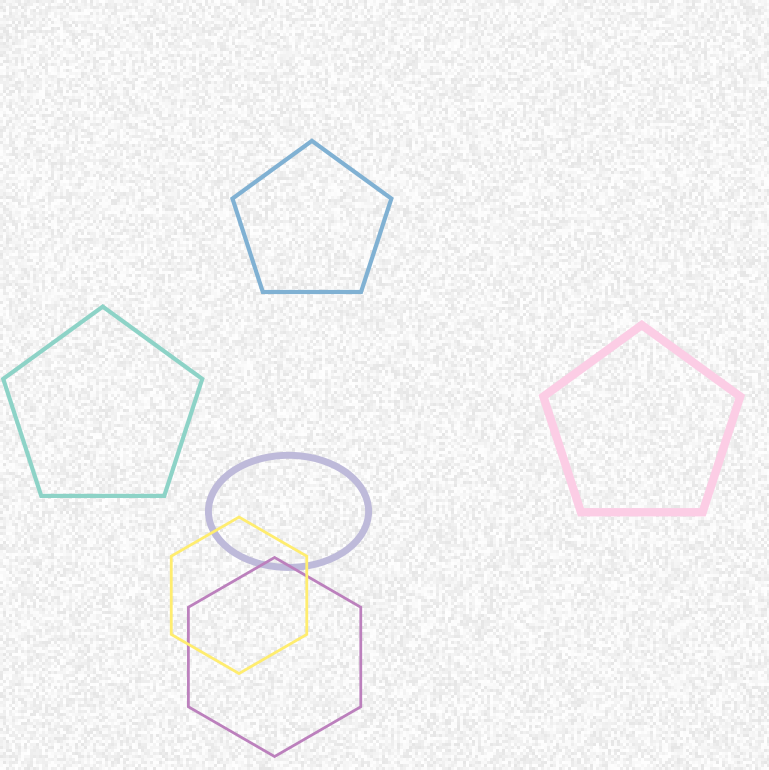[{"shape": "pentagon", "thickness": 1.5, "radius": 0.68, "center": [0.133, 0.466]}, {"shape": "oval", "thickness": 2.5, "radius": 0.52, "center": [0.375, 0.336]}, {"shape": "pentagon", "thickness": 1.5, "radius": 0.54, "center": [0.405, 0.709]}, {"shape": "pentagon", "thickness": 3, "radius": 0.67, "center": [0.833, 0.443]}, {"shape": "hexagon", "thickness": 1, "radius": 0.65, "center": [0.357, 0.147]}, {"shape": "hexagon", "thickness": 1, "radius": 0.51, "center": [0.31, 0.227]}]